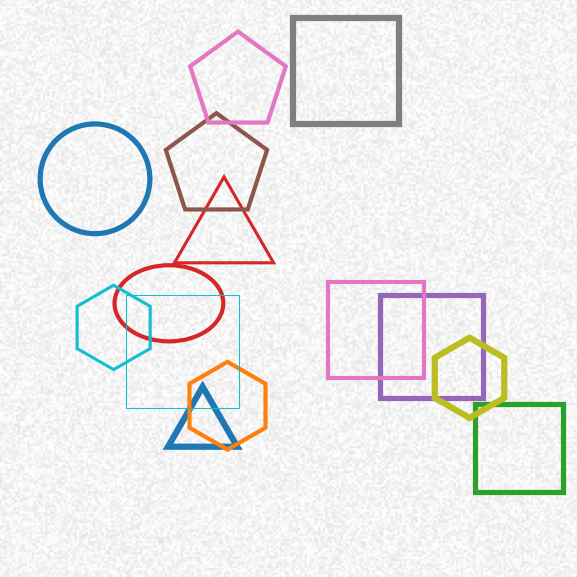[{"shape": "circle", "thickness": 2.5, "radius": 0.48, "center": [0.164, 0.69]}, {"shape": "triangle", "thickness": 3, "radius": 0.35, "center": [0.351, 0.26]}, {"shape": "hexagon", "thickness": 2, "radius": 0.38, "center": [0.394, 0.297]}, {"shape": "square", "thickness": 2.5, "radius": 0.38, "center": [0.899, 0.223]}, {"shape": "oval", "thickness": 2, "radius": 0.47, "center": [0.293, 0.474]}, {"shape": "triangle", "thickness": 1.5, "radius": 0.5, "center": [0.388, 0.594]}, {"shape": "square", "thickness": 2.5, "radius": 0.45, "center": [0.747, 0.399]}, {"shape": "pentagon", "thickness": 2, "radius": 0.46, "center": [0.375, 0.711]}, {"shape": "pentagon", "thickness": 2, "radius": 0.44, "center": [0.412, 0.857]}, {"shape": "square", "thickness": 2, "radius": 0.42, "center": [0.651, 0.428]}, {"shape": "square", "thickness": 3, "radius": 0.46, "center": [0.6, 0.876]}, {"shape": "hexagon", "thickness": 3, "radius": 0.35, "center": [0.813, 0.345]}, {"shape": "square", "thickness": 0.5, "radius": 0.49, "center": [0.316, 0.391]}, {"shape": "hexagon", "thickness": 1.5, "radius": 0.37, "center": [0.197, 0.432]}]